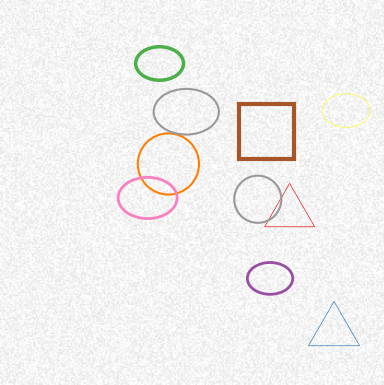[{"shape": "triangle", "thickness": 0.5, "radius": 0.38, "center": [0.752, 0.449]}, {"shape": "triangle", "thickness": 0.5, "radius": 0.38, "center": [0.868, 0.14]}, {"shape": "oval", "thickness": 2.5, "radius": 0.31, "center": [0.415, 0.835]}, {"shape": "oval", "thickness": 2, "radius": 0.29, "center": [0.701, 0.277]}, {"shape": "circle", "thickness": 1.5, "radius": 0.4, "center": [0.437, 0.574]}, {"shape": "oval", "thickness": 0.5, "radius": 0.31, "center": [0.899, 0.713]}, {"shape": "square", "thickness": 3, "radius": 0.36, "center": [0.693, 0.658]}, {"shape": "oval", "thickness": 2, "radius": 0.38, "center": [0.383, 0.486]}, {"shape": "circle", "thickness": 1.5, "radius": 0.31, "center": [0.67, 0.482]}, {"shape": "oval", "thickness": 1.5, "radius": 0.42, "center": [0.484, 0.71]}]